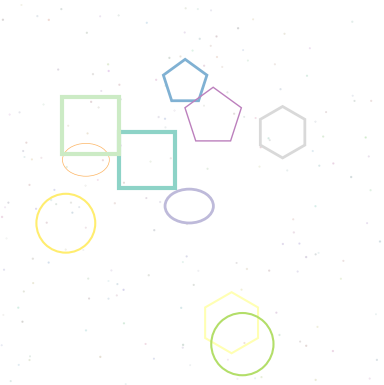[{"shape": "square", "thickness": 3, "radius": 0.36, "center": [0.382, 0.585]}, {"shape": "hexagon", "thickness": 1.5, "radius": 0.4, "center": [0.602, 0.162]}, {"shape": "oval", "thickness": 2, "radius": 0.31, "center": [0.491, 0.465]}, {"shape": "pentagon", "thickness": 2, "radius": 0.3, "center": [0.481, 0.786]}, {"shape": "oval", "thickness": 0.5, "radius": 0.3, "center": [0.223, 0.585]}, {"shape": "circle", "thickness": 1.5, "radius": 0.4, "center": [0.63, 0.106]}, {"shape": "hexagon", "thickness": 2, "radius": 0.33, "center": [0.734, 0.657]}, {"shape": "pentagon", "thickness": 1, "radius": 0.39, "center": [0.554, 0.696]}, {"shape": "square", "thickness": 3, "radius": 0.37, "center": [0.234, 0.674]}, {"shape": "circle", "thickness": 1.5, "radius": 0.38, "center": [0.171, 0.42]}]